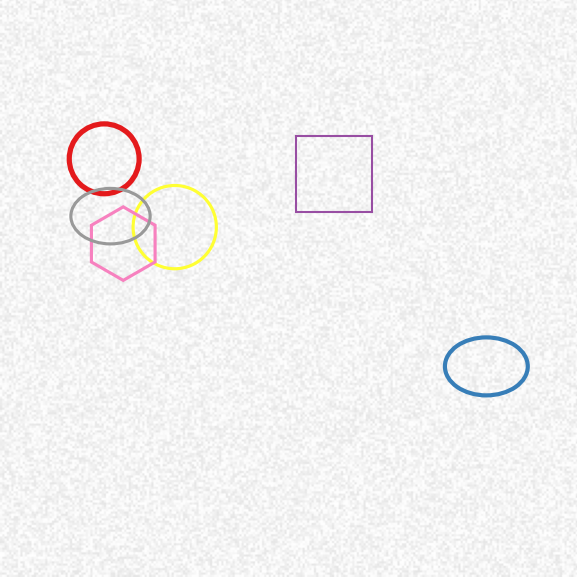[{"shape": "circle", "thickness": 2.5, "radius": 0.3, "center": [0.18, 0.724]}, {"shape": "oval", "thickness": 2, "radius": 0.36, "center": [0.842, 0.365]}, {"shape": "square", "thickness": 1, "radius": 0.33, "center": [0.578, 0.698]}, {"shape": "circle", "thickness": 1.5, "radius": 0.36, "center": [0.303, 0.606]}, {"shape": "hexagon", "thickness": 1.5, "radius": 0.32, "center": [0.213, 0.577]}, {"shape": "oval", "thickness": 1.5, "radius": 0.34, "center": [0.191, 0.625]}]